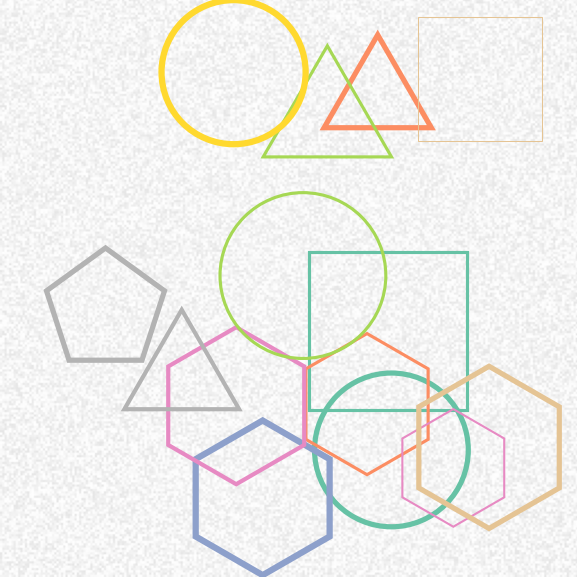[{"shape": "square", "thickness": 1.5, "radius": 0.68, "center": [0.672, 0.426]}, {"shape": "circle", "thickness": 2.5, "radius": 0.67, "center": [0.678, 0.22]}, {"shape": "hexagon", "thickness": 1.5, "radius": 0.61, "center": [0.636, 0.299]}, {"shape": "triangle", "thickness": 2.5, "radius": 0.54, "center": [0.654, 0.832]}, {"shape": "hexagon", "thickness": 3, "radius": 0.67, "center": [0.455, 0.137]}, {"shape": "hexagon", "thickness": 1, "radius": 0.51, "center": [0.785, 0.189]}, {"shape": "hexagon", "thickness": 2, "radius": 0.68, "center": [0.409, 0.297]}, {"shape": "circle", "thickness": 1.5, "radius": 0.72, "center": [0.525, 0.522]}, {"shape": "triangle", "thickness": 1.5, "radius": 0.64, "center": [0.567, 0.792]}, {"shape": "circle", "thickness": 3, "radius": 0.62, "center": [0.404, 0.874]}, {"shape": "hexagon", "thickness": 2.5, "radius": 0.7, "center": [0.847, 0.224]}, {"shape": "square", "thickness": 0.5, "radius": 0.54, "center": [0.832, 0.862]}, {"shape": "triangle", "thickness": 2, "radius": 0.57, "center": [0.315, 0.348]}, {"shape": "pentagon", "thickness": 2.5, "radius": 0.54, "center": [0.183, 0.462]}]